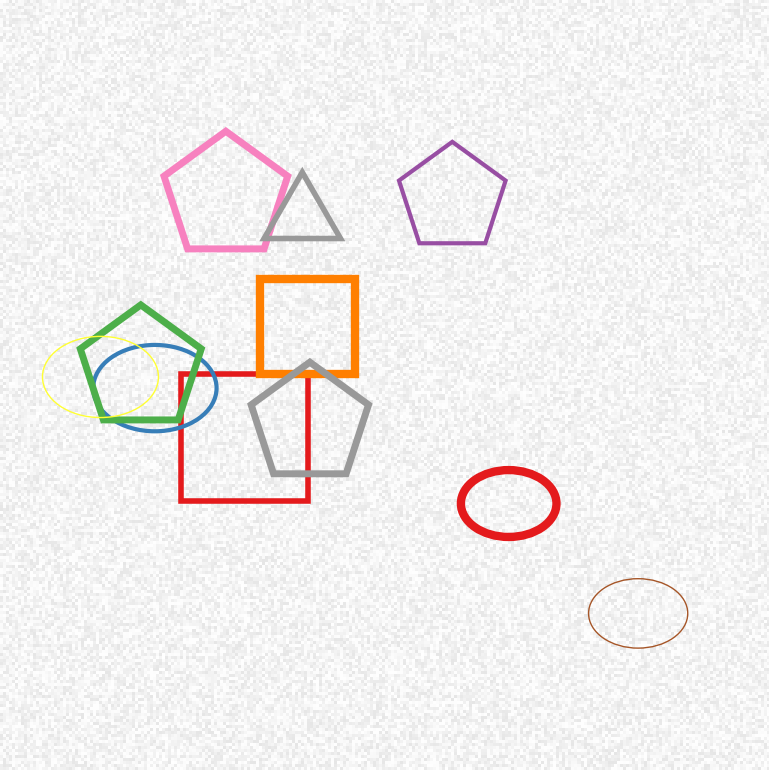[{"shape": "square", "thickness": 2, "radius": 0.41, "center": [0.318, 0.431]}, {"shape": "oval", "thickness": 3, "radius": 0.31, "center": [0.661, 0.346]}, {"shape": "oval", "thickness": 1.5, "radius": 0.4, "center": [0.201, 0.496]}, {"shape": "pentagon", "thickness": 2.5, "radius": 0.41, "center": [0.183, 0.521]}, {"shape": "pentagon", "thickness": 1.5, "radius": 0.36, "center": [0.587, 0.743]}, {"shape": "square", "thickness": 3, "radius": 0.31, "center": [0.399, 0.576]}, {"shape": "oval", "thickness": 0.5, "radius": 0.38, "center": [0.13, 0.51]}, {"shape": "oval", "thickness": 0.5, "radius": 0.32, "center": [0.829, 0.203]}, {"shape": "pentagon", "thickness": 2.5, "radius": 0.42, "center": [0.293, 0.745]}, {"shape": "triangle", "thickness": 2, "radius": 0.29, "center": [0.393, 0.719]}, {"shape": "pentagon", "thickness": 2.5, "radius": 0.4, "center": [0.402, 0.45]}]